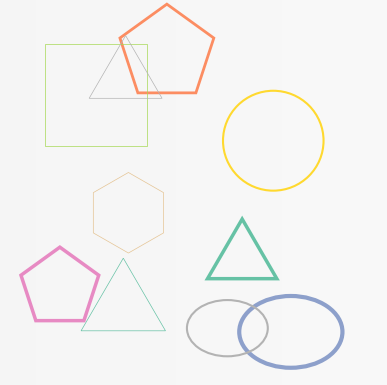[{"shape": "triangle", "thickness": 0.5, "radius": 0.63, "center": [0.318, 0.204]}, {"shape": "triangle", "thickness": 2.5, "radius": 0.52, "center": [0.625, 0.328]}, {"shape": "pentagon", "thickness": 2, "radius": 0.64, "center": [0.431, 0.862]}, {"shape": "oval", "thickness": 3, "radius": 0.67, "center": [0.751, 0.138]}, {"shape": "pentagon", "thickness": 2.5, "radius": 0.53, "center": [0.154, 0.253]}, {"shape": "square", "thickness": 0.5, "radius": 0.66, "center": [0.248, 0.753]}, {"shape": "circle", "thickness": 1.5, "radius": 0.65, "center": [0.705, 0.635]}, {"shape": "hexagon", "thickness": 0.5, "radius": 0.52, "center": [0.331, 0.447]}, {"shape": "triangle", "thickness": 0.5, "radius": 0.54, "center": [0.324, 0.799]}, {"shape": "oval", "thickness": 1.5, "radius": 0.52, "center": [0.587, 0.148]}]